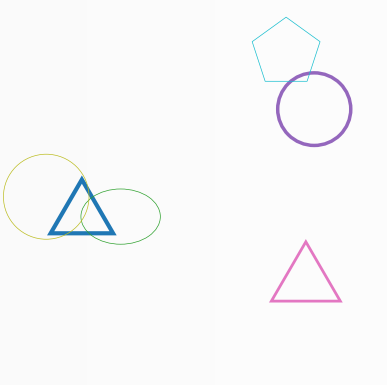[{"shape": "triangle", "thickness": 3, "radius": 0.46, "center": [0.211, 0.441]}, {"shape": "oval", "thickness": 0.5, "radius": 0.51, "center": [0.311, 0.437]}, {"shape": "circle", "thickness": 2.5, "radius": 0.47, "center": [0.811, 0.717]}, {"shape": "triangle", "thickness": 2, "radius": 0.51, "center": [0.789, 0.269]}, {"shape": "circle", "thickness": 0.5, "radius": 0.55, "center": [0.119, 0.489]}, {"shape": "pentagon", "thickness": 0.5, "radius": 0.46, "center": [0.738, 0.863]}]